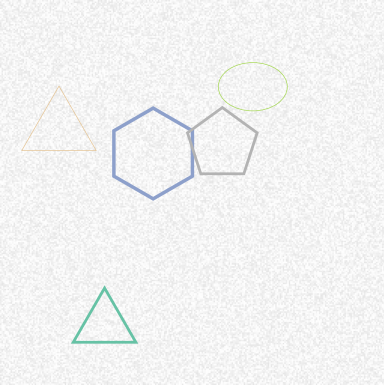[{"shape": "triangle", "thickness": 2, "radius": 0.47, "center": [0.272, 0.158]}, {"shape": "hexagon", "thickness": 2.5, "radius": 0.59, "center": [0.398, 0.601]}, {"shape": "oval", "thickness": 0.5, "radius": 0.45, "center": [0.657, 0.775]}, {"shape": "triangle", "thickness": 0.5, "radius": 0.56, "center": [0.153, 0.665]}, {"shape": "pentagon", "thickness": 2, "radius": 0.48, "center": [0.577, 0.626]}]